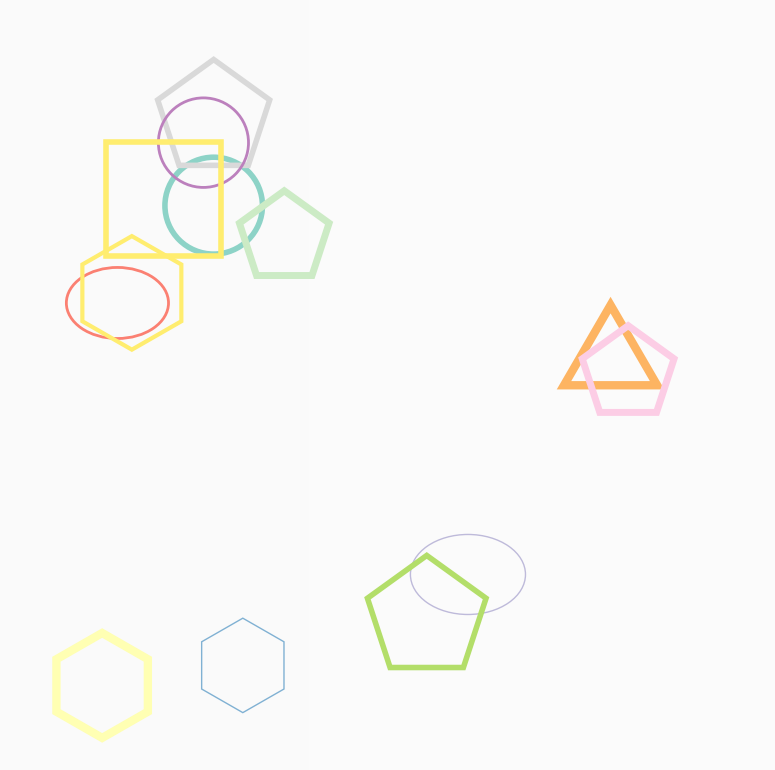[{"shape": "circle", "thickness": 2, "radius": 0.31, "center": [0.276, 0.733]}, {"shape": "hexagon", "thickness": 3, "radius": 0.34, "center": [0.132, 0.11]}, {"shape": "oval", "thickness": 0.5, "radius": 0.37, "center": [0.604, 0.254]}, {"shape": "oval", "thickness": 1, "radius": 0.33, "center": [0.152, 0.607]}, {"shape": "hexagon", "thickness": 0.5, "radius": 0.31, "center": [0.313, 0.136]}, {"shape": "triangle", "thickness": 3, "radius": 0.35, "center": [0.788, 0.534]}, {"shape": "pentagon", "thickness": 2, "radius": 0.4, "center": [0.551, 0.198]}, {"shape": "pentagon", "thickness": 2.5, "radius": 0.31, "center": [0.811, 0.515]}, {"shape": "pentagon", "thickness": 2, "radius": 0.38, "center": [0.276, 0.847]}, {"shape": "circle", "thickness": 1, "radius": 0.29, "center": [0.263, 0.815]}, {"shape": "pentagon", "thickness": 2.5, "radius": 0.3, "center": [0.367, 0.691]}, {"shape": "hexagon", "thickness": 1.5, "radius": 0.37, "center": [0.17, 0.62]}, {"shape": "square", "thickness": 2, "radius": 0.37, "center": [0.211, 0.742]}]